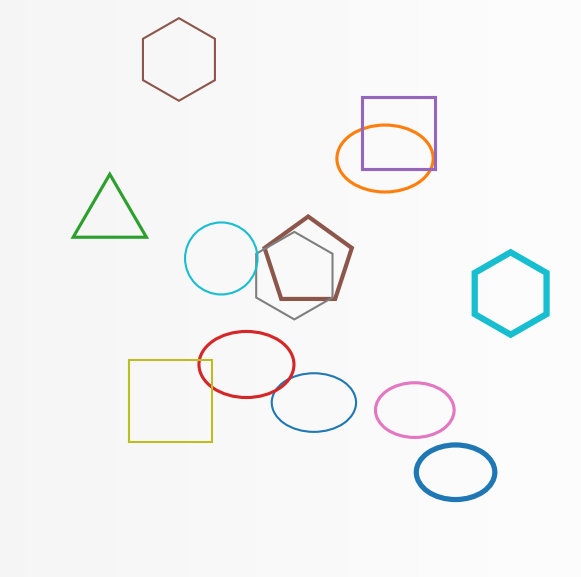[{"shape": "oval", "thickness": 1, "radius": 0.36, "center": [0.54, 0.302]}, {"shape": "oval", "thickness": 2.5, "radius": 0.34, "center": [0.784, 0.181]}, {"shape": "oval", "thickness": 1.5, "radius": 0.41, "center": [0.662, 0.725]}, {"shape": "triangle", "thickness": 1.5, "radius": 0.36, "center": [0.189, 0.625]}, {"shape": "oval", "thickness": 1.5, "radius": 0.41, "center": [0.424, 0.368]}, {"shape": "square", "thickness": 1.5, "radius": 0.31, "center": [0.686, 0.769]}, {"shape": "hexagon", "thickness": 1, "radius": 0.36, "center": [0.308, 0.896]}, {"shape": "pentagon", "thickness": 2, "radius": 0.39, "center": [0.53, 0.545]}, {"shape": "oval", "thickness": 1.5, "radius": 0.34, "center": [0.714, 0.289]}, {"shape": "hexagon", "thickness": 1, "radius": 0.38, "center": [0.506, 0.522]}, {"shape": "square", "thickness": 1, "radius": 0.36, "center": [0.294, 0.305]}, {"shape": "hexagon", "thickness": 3, "radius": 0.36, "center": [0.879, 0.491]}, {"shape": "circle", "thickness": 1, "radius": 0.31, "center": [0.381, 0.552]}]